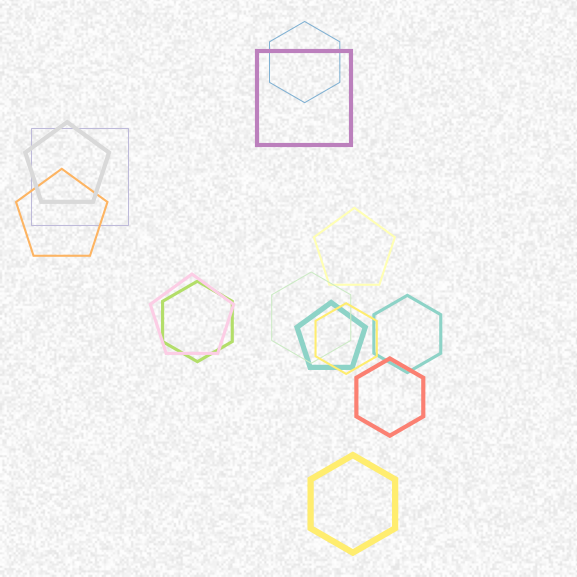[{"shape": "pentagon", "thickness": 2.5, "radius": 0.31, "center": [0.573, 0.413]}, {"shape": "hexagon", "thickness": 1.5, "radius": 0.33, "center": [0.705, 0.421]}, {"shape": "pentagon", "thickness": 1, "radius": 0.37, "center": [0.614, 0.566]}, {"shape": "square", "thickness": 0.5, "radius": 0.42, "center": [0.137, 0.694]}, {"shape": "hexagon", "thickness": 2, "radius": 0.33, "center": [0.675, 0.312]}, {"shape": "hexagon", "thickness": 0.5, "radius": 0.35, "center": [0.528, 0.892]}, {"shape": "pentagon", "thickness": 1, "radius": 0.42, "center": [0.107, 0.624]}, {"shape": "hexagon", "thickness": 1.5, "radius": 0.35, "center": [0.342, 0.443]}, {"shape": "pentagon", "thickness": 1.5, "radius": 0.38, "center": [0.332, 0.449]}, {"shape": "pentagon", "thickness": 2, "radius": 0.38, "center": [0.116, 0.711]}, {"shape": "square", "thickness": 2, "radius": 0.41, "center": [0.526, 0.83]}, {"shape": "hexagon", "thickness": 0.5, "radius": 0.4, "center": [0.539, 0.449]}, {"shape": "hexagon", "thickness": 1, "radius": 0.31, "center": [0.599, 0.413]}, {"shape": "hexagon", "thickness": 3, "radius": 0.42, "center": [0.611, 0.127]}]